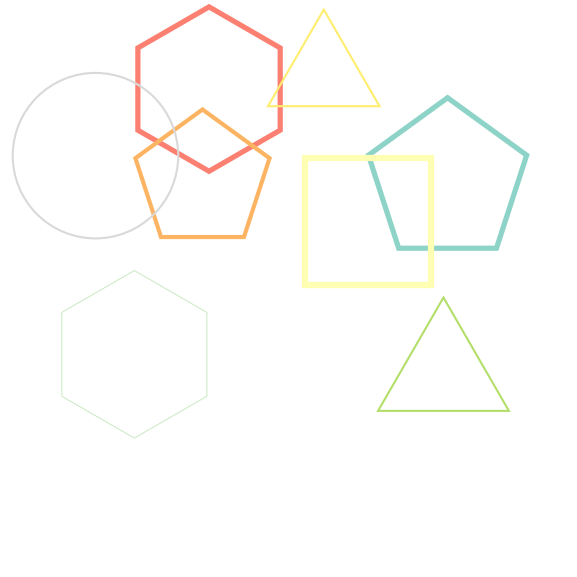[{"shape": "pentagon", "thickness": 2.5, "radius": 0.72, "center": [0.775, 0.686]}, {"shape": "square", "thickness": 3, "radius": 0.55, "center": [0.637, 0.615]}, {"shape": "hexagon", "thickness": 2.5, "radius": 0.71, "center": [0.362, 0.845]}, {"shape": "pentagon", "thickness": 2, "radius": 0.61, "center": [0.351, 0.687]}, {"shape": "triangle", "thickness": 1, "radius": 0.65, "center": [0.768, 0.353]}, {"shape": "circle", "thickness": 1, "radius": 0.72, "center": [0.165, 0.73]}, {"shape": "hexagon", "thickness": 0.5, "radius": 0.73, "center": [0.233, 0.386]}, {"shape": "triangle", "thickness": 1, "radius": 0.56, "center": [0.561, 0.871]}]